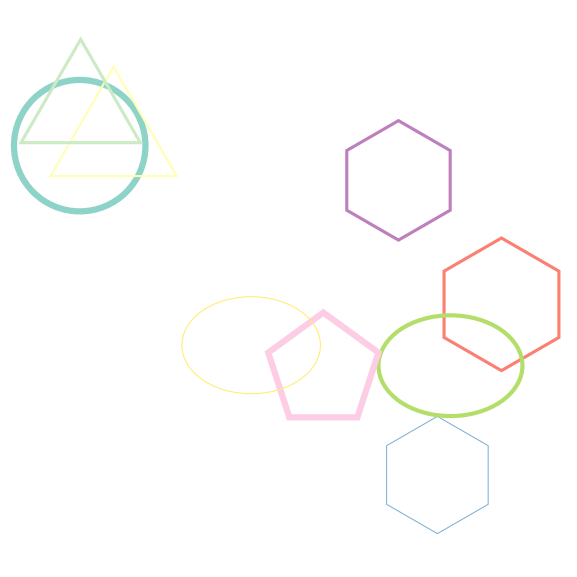[{"shape": "circle", "thickness": 3, "radius": 0.57, "center": [0.138, 0.747]}, {"shape": "triangle", "thickness": 1, "radius": 0.63, "center": [0.197, 0.757]}, {"shape": "hexagon", "thickness": 1.5, "radius": 0.57, "center": [0.868, 0.472]}, {"shape": "hexagon", "thickness": 0.5, "radius": 0.51, "center": [0.757, 0.177]}, {"shape": "oval", "thickness": 2, "radius": 0.62, "center": [0.78, 0.366]}, {"shape": "pentagon", "thickness": 3, "radius": 0.5, "center": [0.56, 0.358]}, {"shape": "hexagon", "thickness": 1.5, "radius": 0.52, "center": [0.69, 0.687]}, {"shape": "triangle", "thickness": 1.5, "radius": 0.6, "center": [0.14, 0.812]}, {"shape": "oval", "thickness": 0.5, "radius": 0.6, "center": [0.435, 0.401]}]